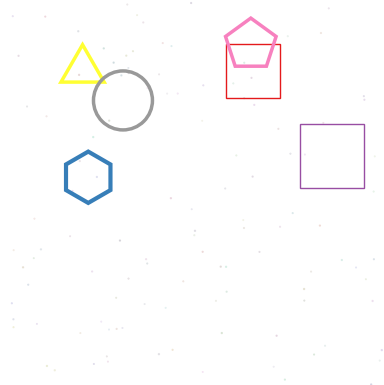[{"shape": "square", "thickness": 1, "radius": 0.35, "center": [0.658, 0.817]}, {"shape": "hexagon", "thickness": 3, "radius": 0.33, "center": [0.229, 0.54]}, {"shape": "square", "thickness": 1, "radius": 0.42, "center": [0.863, 0.594]}, {"shape": "triangle", "thickness": 2.5, "radius": 0.32, "center": [0.214, 0.819]}, {"shape": "pentagon", "thickness": 2.5, "radius": 0.35, "center": [0.651, 0.884]}, {"shape": "circle", "thickness": 2.5, "radius": 0.38, "center": [0.319, 0.739]}]